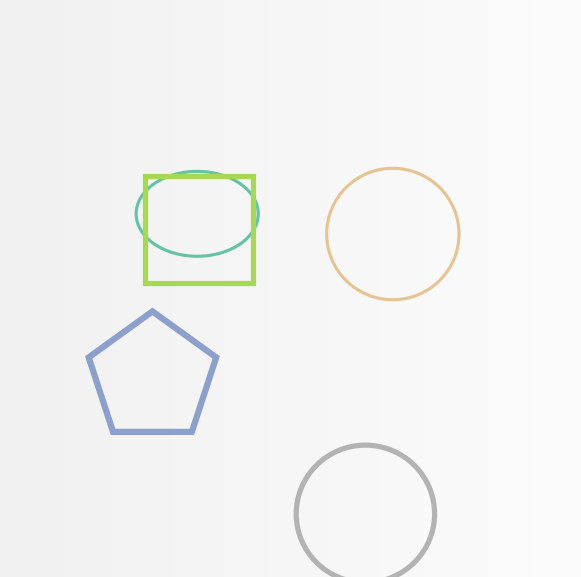[{"shape": "oval", "thickness": 1.5, "radius": 0.52, "center": [0.339, 0.629]}, {"shape": "pentagon", "thickness": 3, "radius": 0.58, "center": [0.262, 0.345]}, {"shape": "square", "thickness": 2.5, "radius": 0.46, "center": [0.343, 0.602]}, {"shape": "circle", "thickness": 1.5, "radius": 0.57, "center": [0.676, 0.594]}, {"shape": "circle", "thickness": 2.5, "radius": 0.6, "center": [0.629, 0.109]}]